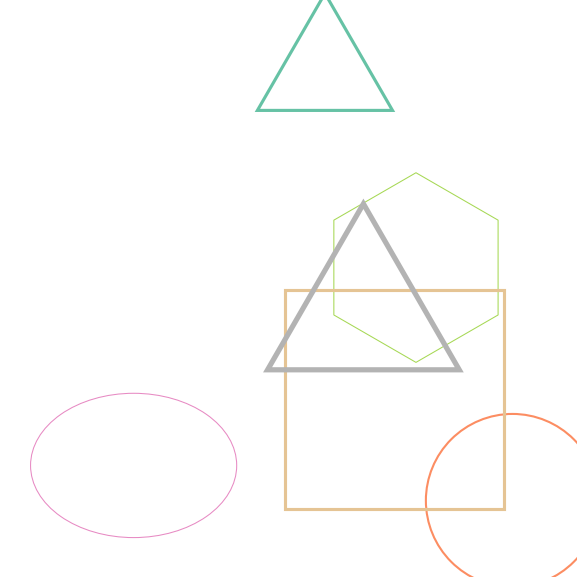[{"shape": "triangle", "thickness": 1.5, "radius": 0.68, "center": [0.563, 0.875]}, {"shape": "circle", "thickness": 1, "radius": 0.75, "center": [0.887, 0.132]}, {"shape": "oval", "thickness": 0.5, "radius": 0.89, "center": [0.231, 0.193]}, {"shape": "hexagon", "thickness": 0.5, "radius": 0.82, "center": [0.72, 0.536]}, {"shape": "square", "thickness": 1.5, "radius": 0.95, "center": [0.683, 0.307]}, {"shape": "triangle", "thickness": 2.5, "radius": 0.96, "center": [0.629, 0.455]}]